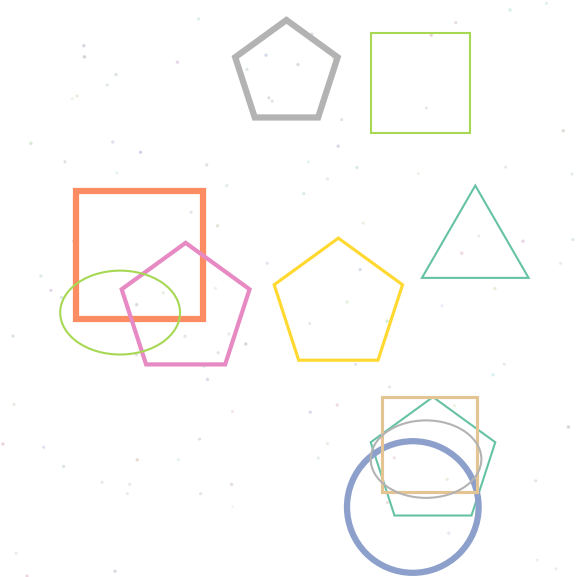[{"shape": "pentagon", "thickness": 1, "radius": 0.57, "center": [0.75, 0.198]}, {"shape": "triangle", "thickness": 1, "radius": 0.53, "center": [0.823, 0.571]}, {"shape": "square", "thickness": 3, "radius": 0.55, "center": [0.242, 0.558]}, {"shape": "circle", "thickness": 3, "radius": 0.57, "center": [0.715, 0.121]}, {"shape": "pentagon", "thickness": 2, "radius": 0.58, "center": [0.321, 0.462]}, {"shape": "square", "thickness": 1, "radius": 0.43, "center": [0.729, 0.856]}, {"shape": "oval", "thickness": 1, "radius": 0.52, "center": [0.208, 0.458]}, {"shape": "pentagon", "thickness": 1.5, "radius": 0.58, "center": [0.586, 0.47]}, {"shape": "square", "thickness": 1.5, "radius": 0.41, "center": [0.743, 0.229]}, {"shape": "oval", "thickness": 1, "radius": 0.48, "center": [0.738, 0.204]}, {"shape": "pentagon", "thickness": 3, "radius": 0.47, "center": [0.496, 0.871]}]